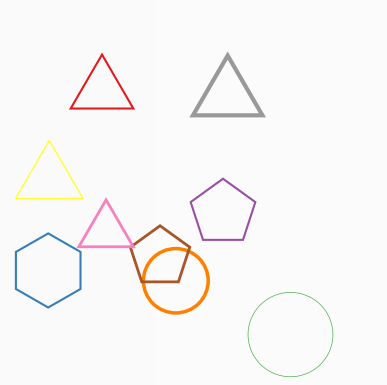[{"shape": "triangle", "thickness": 1.5, "radius": 0.47, "center": [0.263, 0.765]}, {"shape": "hexagon", "thickness": 1.5, "radius": 0.48, "center": [0.124, 0.298]}, {"shape": "circle", "thickness": 0.5, "radius": 0.55, "center": [0.75, 0.131]}, {"shape": "pentagon", "thickness": 1.5, "radius": 0.44, "center": [0.575, 0.448]}, {"shape": "circle", "thickness": 2.5, "radius": 0.42, "center": [0.454, 0.271]}, {"shape": "triangle", "thickness": 1, "radius": 0.5, "center": [0.127, 0.535]}, {"shape": "pentagon", "thickness": 2, "radius": 0.4, "center": [0.413, 0.333]}, {"shape": "triangle", "thickness": 2, "radius": 0.41, "center": [0.274, 0.4]}, {"shape": "triangle", "thickness": 3, "radius": 0.52, "center": [0.588, 0.752]}]